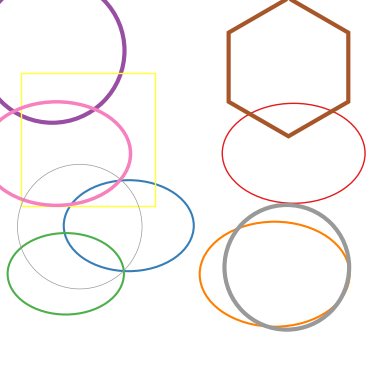[{"shape": "oval", "thickness": 1, "radius": 0.93, "center": [0.763, 0.602]}, {"shape": "oval", "thickness": 1.5, "radius": 0.84, "center": [0.334, 0.414]}, {"shape": "oval", "thickness": 1.5, "radius": 0.76, "center": [0.171, 0.289]}, {"shape": "circle", "thickness": 3, "radius": 0.94, "center": [0.136, 0.869]}, {"shape": "oval", "thickness": 1.5, "radius": 0.97, "center": [0.713, 0.288]}, {"shape": "square", "thickness": 1, "radius": 0.87, "center": [0.229, 0.637]}, {"shape": "hexagon", "thickness": 3, "radius": 0.9, "center": [0.749, 0.825]}, {"shape": "oval", "thickness": 2.5, "radius": 0.96, "center": [0.147, 0.601]}, {"shape": "circle", "thickness": 0.5, "radius": 0.81, "center": [0.207, 0.411]}, {"shape": "circle", "thickness": 3, "radius": 0.81, "center": [0.745, 0.306]}]